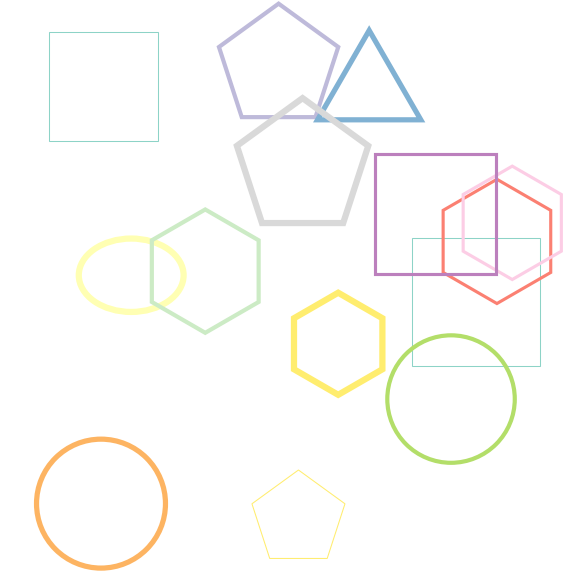[{"shape": "square", "thickness": 0.5, "radius": 0.47, "center": [0.179, 0.849]}, {"shape": "square", "thickness": 0.5, "radius": 0.55, "center": [0.824, 0.477]}, {"shape": "oval", "thickness": 3, "radius": 0.45, "center": [0.227, 0.523]}, {"shape": "pentagon", "thickness": 2, "radius": 0.54, "center": [0.482, 0.884]}, {"shape": "hexagon", "thickness": 1.5, "radius": 0.54, "center": [0.86, 0.581]}, {"shape": "triangle", "thickness": 2.5, "radius": 0.52, "center": [0.639, 0.843]}, {"shape": "circle", "thickness": 2.5, "radius": 0.56, "center": [0.175, 0.127]}, {"shape": "circle", "thickness": 2, "radius": 0.55, "center": [0.781, 0.308]}, {"shape": "hexagon", "thickness": 1.5, "radius": 0.49, "center": [0.887, 0.613]}, {"shape": "pentagon", "thickness": 3, "radius": 0.6, "center": [0.524, 0.71]}, {"shape": "square", "thickness": 1.5, "radius": 0.52, "center": [0.754, 0.628]}, {"shape": "hexagon", "thickness": 2, "radius": 0.53, "center": [0.355, 0.53]}, {"shape": "pentagon", "thickness": 0.5, "radius": 0.42, "center": [0.517, 0.101]}, {"shape": "hexagon", "thickness": 3, "radius": 0.44, "center": [0.586, 0.404]}]